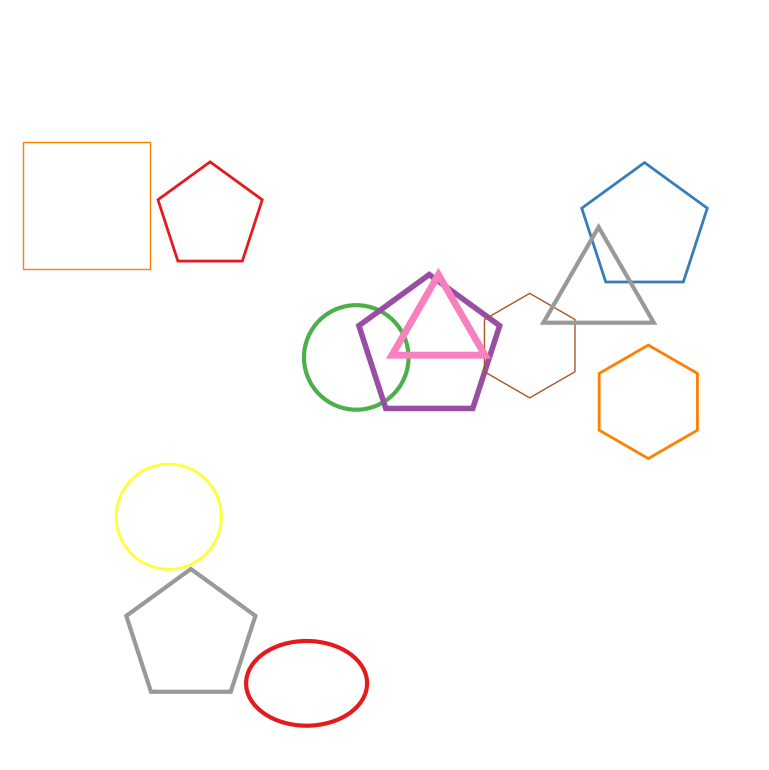[{"shape": "oval", "thickness": 1.5, "radius": 0.39, "center": [0.398, 0.113]}, {"shape": "pentagon", "thickness": 1, "radius": 0.36, "center": [0.273, 0.719]}, {"shape": "pentagon", "thickness": 1, "radius": 0.43, "center": [0.837, 0.703]}, {"shape": "circle", "thickness": 1.5, "radius": 0.34, "center": [0.463, 0.536]}, {"shape": "pentagon", "thickness": 2, "radius": 0.48, "center": [0.558, 0.547]}, {"shape": "hexagon", "thickness": 1, "radius": 0.37, "center": [0.842, 0.478]}, {"shape": "square", "thickness": 0.5, "radius": 0.41, "center": [0.112, 0.733]}, {"shape": "circle", "thickness": 1, "radius": 0.34, "center": [0.219, 0.329]}, {"shape": "hexagon", "thickness": 0.5, "radius": 0.34, "center": [0.688, 0.551]}, {"shape": "triangle", "thickness": 2.5, "radius": 0.35, "center": [0.569, 0.574]}, {"shape": "triangle", "thickness": 1.5, "radius": 0.41, "center": [0.777, 0.622]}, {"shape": "pentagon", "thickness": 1.5, "radius": 0.44, "center": [0.248, 0.173]}]